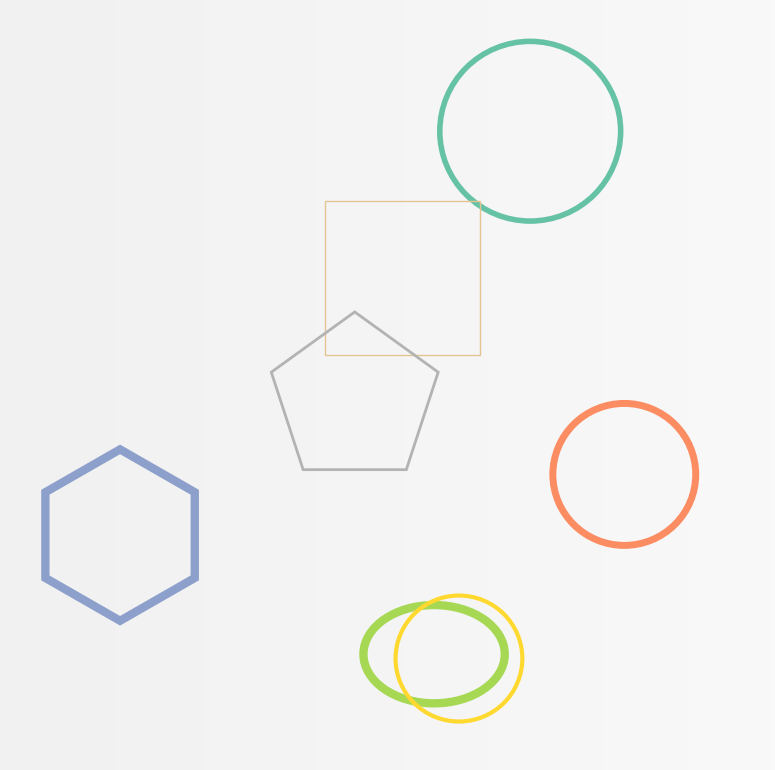[{"shape": "circle", "thickness": 2, "radius": 0.58, "center": [0.684, 0.83]}, {"shape": "circle", "thickness": 2.5, "radius": 0.46, "center": [0.806, 0.384]}, {"shape": "hexagon", "thickness": 3, "radius": 0.56, "center": [0.155, 0.305]}, {"shape": "oval", "thickness": 3, "radius": 0.46, "center": [0.56, 0.15]}, {"shape": "circle", "thickness": 1.5, "radius": 0.41, "center": [0.592, 0.145]}, {"shape": "square", "thickness": 0.5, "radius": 0.5, "center": [0.519, 0.639]}, {"shape": "pentagon", "thickness": 1, "radius": 0.57, "center": [0.458, 0.482]}]